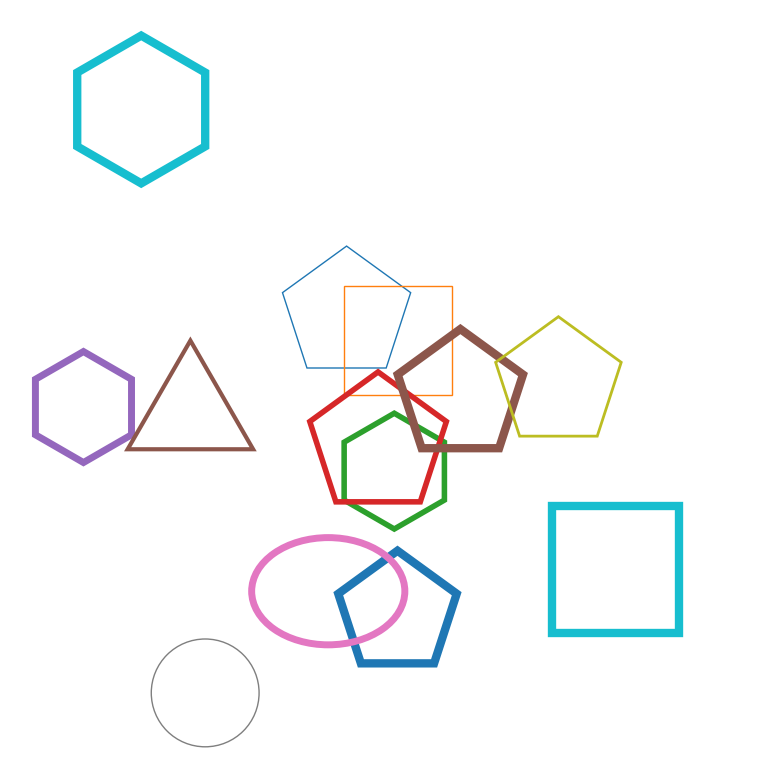[{"shape": "pentagon", "thickness": 3, "radius": 0.4, "center": [0.516, 0.204]}, {"shape": "pentagon", "thickness": 0.5, "radius": 0.44, "center": [0.45, 0.593]}, {"shape": "square", "thickness": 0.5, "radius": 0.35, "center": [0.517, 0.558]}, {"shape": "hexagon", "thickness": 2, "radius": 0.38, "center": [0.512, 0.388]}, {"shape": "pentagon", "thickness": 2, "radius": 0.47, "center": [0.491, 0.424]}, {"shape": "hexagon", "thickness": 2.5, "radius": 0.36, "center": [0.108, 0.471]}, {"shape": "pentagon", "thickness": 3, "radius": 0.43, "center": [0.598, 0.487]}, {"shape": "triangle", "thickness": 1.5, "radius": 0.47, "center": [0.247, 0.464]}, {"shape": "oval", "thickness": 2.5, "radius": 0.5, "center": [0.426, 0.232]}, {"shape": "circle", "thickness": 0.5, "radius": 0.35, "center": [0.266, 0.1]}, {"shape": "pentagon", "thickness": 1, "radius": 0.43, "center": [0.725, 0.503]}, {"shape": "hexagon", "thickness": 3, "radius": 0.48, "center": [0.183, 0.858]}, {"shape": "square", "thickness": 3, "radius": 0.41, "center": [0.799, 0.26]}]